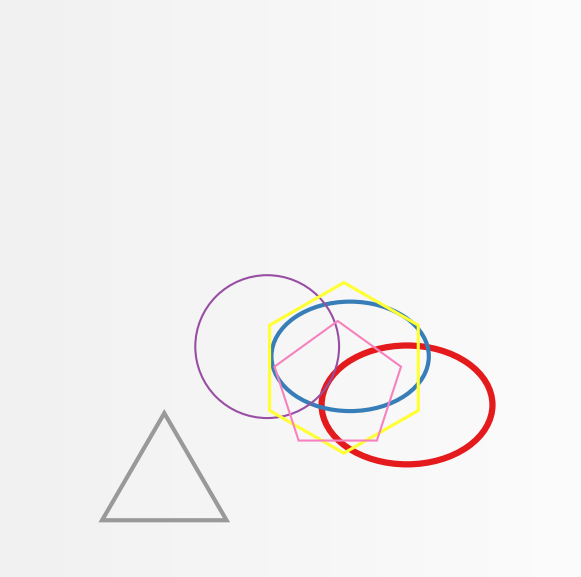[{"shape": "oval", "thickness": 3, "radius": 0.73, "center": [0.7, 0.298]}, {"shape": "oval", "thickness": 2, "radius": 0.68, "center": [0.602, 0.382]}, {"shape": "circle", "thickness": 1, "radius": 0.62, "center": [0.46, 0.399]}, {"shape": "hexagon", "thickness": 1.5, "radius": 0.74, "center": [0.592, 0.362]}, {"shape": "pentagon", "thickness": 1, "radius": 0.57, "center": [0.581, 0.329]}, {"shape": "triangle", "thickness": 2, "radius": 0.62, "center": [0.283, 0.16]}]